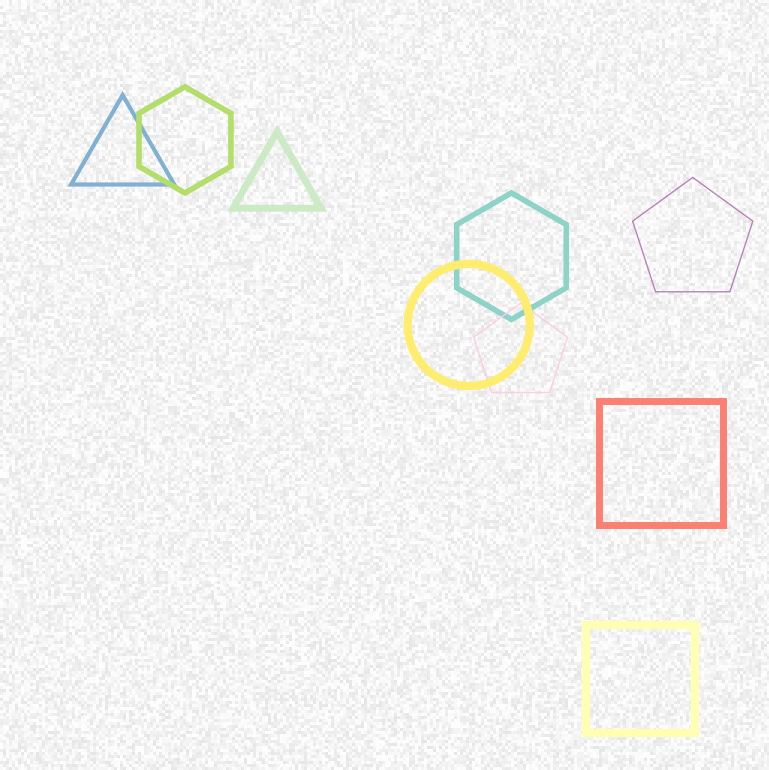[{"shape": "hexagon", "thickness": 2, "radius": 0.41, "center": [0.664, 0.667]}, {"shape": "square", "thickness": 3, "radius": 0.35, "center": [0.832, 0.118]}, {"shape": "square", "thickness": 2.5, "radius": 0.4, "center": [0.859, 0.399]}, {"shape": "triangle", "thickness": 1.5, "radius": 0.39, "center": [0.159, 0.799]}, {"shape": "hexagon", "thickness": 2, "radius": 0.34, "center": [0.24, 0.818]}, {"shape": "pentagon", "thickness": 0.5, "radius": 0.32, "center": [0.676, 0.542]}, {"shape": "pentagon", "thickness": 0.5, "radius": 0.41, "center": [0.9, 0.687]}, {"shape": "triangle", "thickness": 2.5, "radius": 0.33, "center": [0.36, 0.763]}, {"shape": "circle", "thickness": 3, "radius": 0.4, "center": [0.609, 0.578]}]